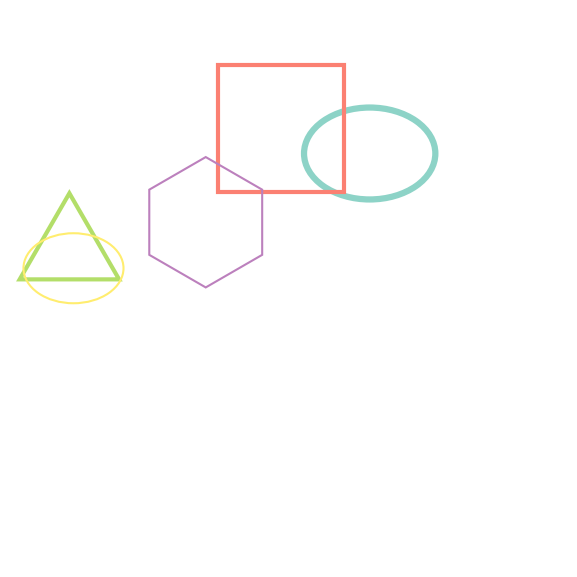[{"shape": "oval", "thickness": 3, "radius": 0.57, "center": [0.64, 0.733]}, {"shape": "square", "thickness": 2, "radius": 0.55, "center": [0.487, 0.777]}, {"shape": "triangle", "thickness": 2, "radius": 0.5, "center": [0.12, 0.565]}, {"shape": "hexagon", "thickness": 1, "radius": 0.56, "center": [0.356, 0.614]}, {"shape": "oval", "thickness": 1, "radius": 0.43, "center": [0.127, 0.535]}]